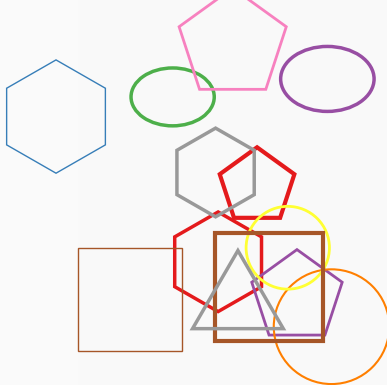[{"shape": "pentagon", "thickness": 3, "radius": 0.51, "center": [0.663, 0.516]}, {"shape": "hexagon", "thickness": 2.5, "radius": 0.65, "center": [0.563, 0.32]}, {"shape": "hexagon", "thickness": 1, "radius": 0.74, "center": [0.145, 0.697]}, {"shape": "oval", "thickness": 2.5, "radius": 0.54, "center": [0.446, 0.748]}, {"shape": "pentagon", "thickness": 2, "radius": 0.61, "center": [0.766, 0.229]}, {"shape": "oval", "thickness": 2.5, "radius": 0.6, "center": [0.845, 0.795]}, {"shape": "circle", "thickness": 1.5, "radius": 0.75, "center": [0.855, 0.151]}, {"shape": "circle", "thickness": 2, "radius": 0.54, "center": [0.743, 0.356]}, {"shape": "square", "thickness": 3, "radius": 0.7, "center": [0.694, 0.253]}, {"shape": "square", "thickness": 1, "radius": 0.67, "center": [0.335, 0.222]}, {"shape": "pentagon", "thickness": 2, "radius": 0.73, "center": [0.6, 0.886]}, {"shape": "hexagon", "thickness": 2.5, "radius": 0.58, "center": [0.556, 0.552]}, {"shape": "triangle", "thickness": 2.5, "radius": 0.68, "center": [0.614, 0.214]}]